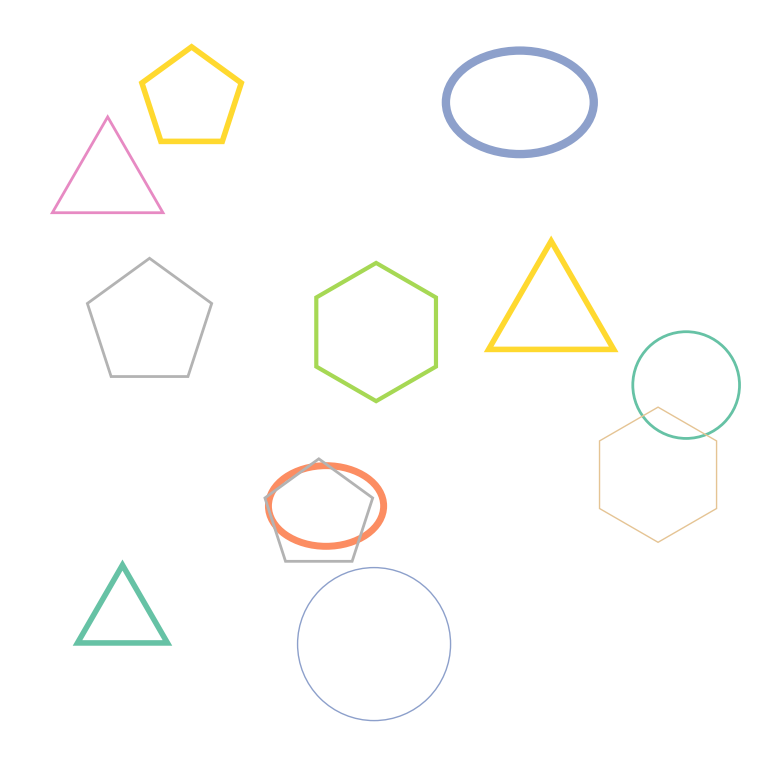[{"shape": "circle", "thickness": 1, "radius": 0.35, "center": [0.891, 0.5]}, {"shape": "triangle", "thickness": 2, "radius": 0.34, "center": [0.159, 0.199]}, {"shape": "oval", "thickness": 2.5, "radius": 0.37, "center": [0.423, 0.343]}, {"shape": "circle", "thickness": 0.5, "radius": 0.5, "center": [0.486, 0.164]}, {"shape": "oval", "thickness": 3, "radius": 0.48, "center": [0.675, 0.867]}, {"shape": "triangle", "thickness": 1, "radius": 0.41, "center": [0.14, 0.765]}, {"shape": "hexagon", "thickness": 1.5, "radius": 0.45, "center": [0.488, 0.569]}, {"shape": "triangle", "thickness": 2, "radius": 0.47, "center": [0.716, 0.593]}, {"shape": "pentagon", "thickness": 2, "radius": 0.34, "center": [0.249, 0.871]}, {"shape": "hexagon", "thickness": 0.5, "radius": 0.44, "center": [0.855, 0.383]}, {"shape": "pentagon", "thickness": 1, "radius": 0.37, "center": [0.414, 0.331]}, {"shape": "pentagon", "thickness": 1, "radius": 0.42, "center": [0.194, 0.58]}]